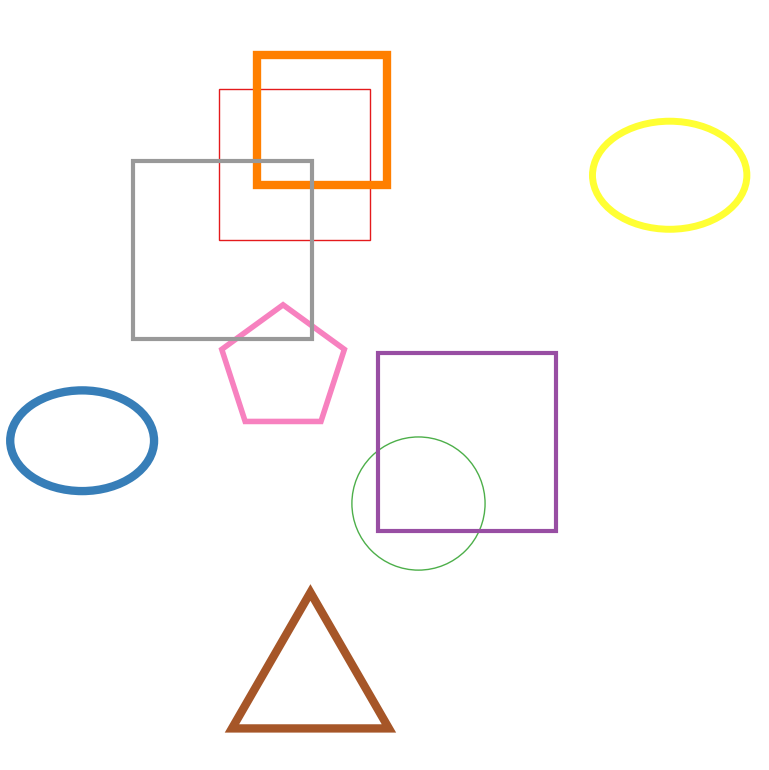[{"shape": "square", "thickness": 0.5, "radius": 0.49, "center": [0.382, 0.786]}, {"shape": "oval", "thickness": 3, "radius": 0.47, "center": [0.107, 0.428]}, {"shape": "circle", "thickness": 0.5, "radius": 0.43, "center": [0.543, 0.346]}, {"shape": "square", "thickness": 1.5, "radius": 0.58, "center": [0.607, 0.426]}, {"shape": "square", "thickness": 3, "radius": 0.42, "center": [0.418, 0.844]}, {"shape": "oval", "thickness": 2.5, "radius": 0.5, "center": [0.87, 0.772]}, {"shape": "triangle", "thickness": 3, "radius": 0.59, "center": [0.403, 0.113]}, {"shape": "pentagon", "thickness": 2, "radius": 0.42, "center": [0.368, 0.52]}, {"shape": "square", "thickness": 1.5, "radius": 0.58, "center": [0.289, 0.675]}]